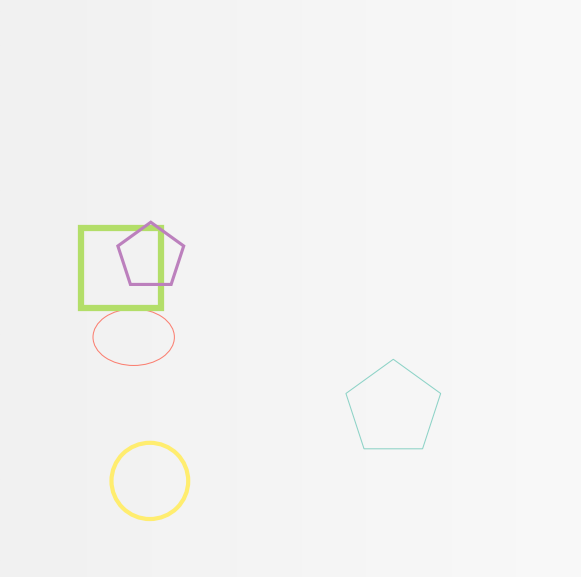[{"shape": "pentagon", "thickness": 0.5, "radius": 0.43, "center": [0.677, 0.291]}, {"shape": "oval", "thickness": 0.5, "radius": 0.35, "center": [0.23, 0.415]}, {"shape": "square", "thickness": 3, "radius": 0.35, "center": [0.209, 0.535]}, {"shape": "pentagon", "thickness": 1.5, "radius": 0.3, "center": [0.259, 0.555]}, {"shape": "circle", "thickness": 2, "radius": 0.33, "center": [0.258, 0.166]}]